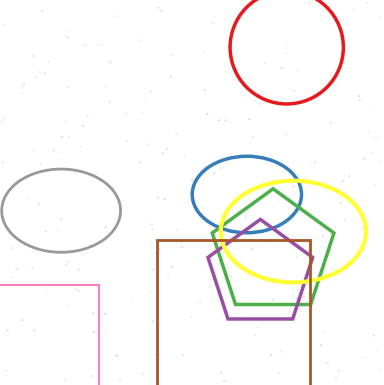[{"shape": "circle", "thickness": 2.5, "radius": 0.74, "center": [0.745, 0.877]}, {"shape": "oval", "thickness": 2.5, "radius": 0.71, "center": [0.641, 0.495]}, {"shape": "pentagon", "thickness": 2.5, "radius": 0.83, "center": [0.709, 0.343]}, {"shape": "pentagon", "thickness": 2.5, "radius": 0.71, "center": [0.676, 0.287]}, {"shape": "oval", "thickness": 3, "radius": 0.94, "center": [0.762, 0.399]}, {"shape": "square", "thickness": 2, "radius": 0.99, "center": [0.606, 0.178]}, {"shape": "square", "thickness": 1.5, "radius": 0.69, "center": [0.119, 0.122]}, {"shape": "oval", "thickness": 2, "radius": 0.77, "center": [0.159, 0.453]}]